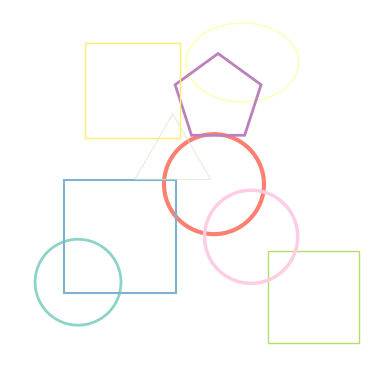[{"shape": "circle", "thickness": 2, "radius": 0.56, "center": [0.203, 0.267]}, {"shape": "oval", "thickness": 1, "radius": 0.73, "center": [0.63, 0.838]}, {"shape": "circle", "thickness": 3, "radius": 0.65, "center": [0.556, 0.522]}, {"shape": "square", "thickness": 1.5, "radius": 0.73, "center": [0.312, 0.386]}, {"shape": "square", "thickness": 1, "radius": 0.59, "center": [0.815, 0.229]}, {"shape": "circle", "thickness": 2.5, "radius": 0.6, "center": [0.652, 0.385]}, {"shape": "pentagon", "thickness": 2, "radius": 0.59, "center": [0.566, 0.744]}, {"shape": "triangle", "thickness": 0.5, "radius": 0.57, "center": [0.449, 0.591]}, {"shape": "square", "thickness": 1, "radius": 0.62, "center": [0.344, 0.764]}]